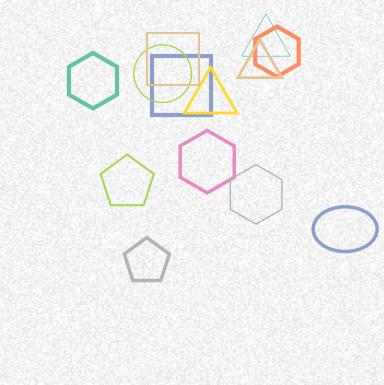[{"shape": "triangle", "thickness": 0.5, "radius": 0.37, "center": [0.691, 0.89]}, {"shape": "hexagon", "thickness": 3, "radius": 0.36, "center": [0.242, 0.79]}, {"shape": "hexagon", "thickness": 3, "radius": 0.33, "center": [0.719, 0.866]}, {"shape": "square", "thickness": 3, "radius": 0.38, "center": [0.472, 0.778]}, {"shape": "oval", "thickness": 2.5, "radius": 0.42, "center": [0.897, 0.405]}, {"shape": "hexagon", "thickness": 2.5, "radius": 0.41, "center": [0.538, 0.58]}, {"shape": "circle", "thickness": 1, "radius": 0.37, "center": [0.423, 0.809]}, {"shape": "pentagon", "thickness": 1.5, "radius": 0.36, "center": [0.33, 0.526]}, {"shape": "triangle", "thickness": 2, "radius": 0.4, "center": [0.547, 0.746]}, {"shape": "triangle", "thickness": 2, "radius": 0.33, "center": [0.675, 0.831]}, {"shape": "square", "thickness": 1.5, "radius": 0.34, "center": [0.45, 0.846]}, {"shape": "pentagon", "thickness": 2.5, "radius": 0.31, "center": [0.381, 0.321]}, {"shape": "hexagon", "thickness": 1, "radius": 0.39, "center": [0.665, 0.495]}]